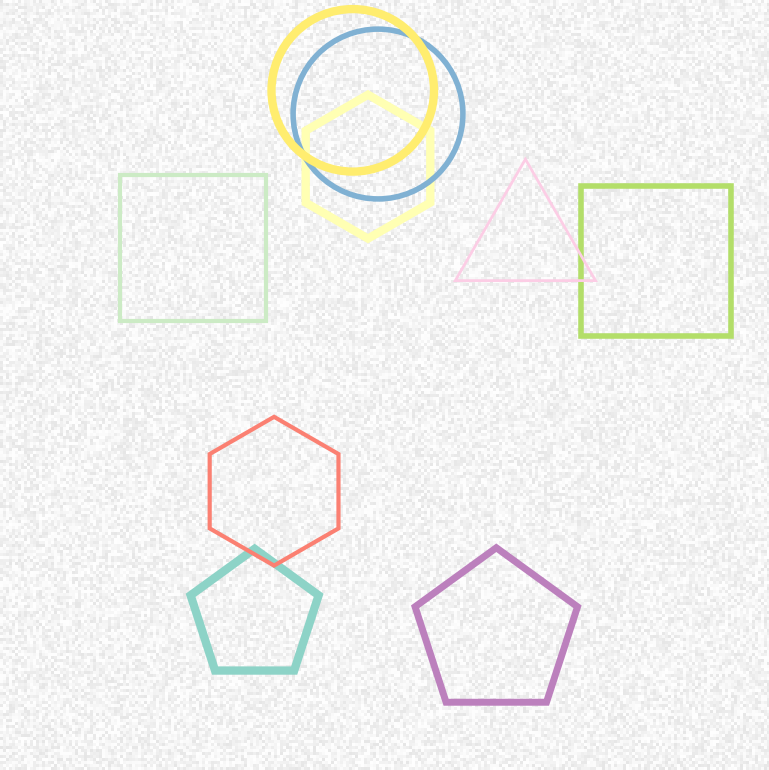[{"shape": "pentagon", "thickness": 3, "radius": 0.44, "center": [0.331, 0.2]}, {"shape": "hexagon", "thickness": 3, "radius": 0.47, "center": [0.478, 0.784]}, {"shape": "hexagon", "thickness": 1.5, "radius": 0.48, "center": [0.356, 0.362]}, {"shape": "circle", "thickness": 2, "radius": 0.55, "center": [0.491, 0.852]}, {"shape": "square", "thickness": 2, "radius": 0.49, "center": [0.852, 0.661]}, {"shape": "triangle", "thickness": 1, "radius": 0.53, "center": [0.682, 0.688]}, {"shape": "pentagon", "thickness": 2.5, "radius": 0.55, "center": [0.645, 0.178]}, {"shape": "square", "thickness": 1.5, "radius": 0.47, "center": [0.251, 0.678]}, {"shape": "circle", "thickness": 3, "radius": 0.53, "center": [0.458, 0.883]}]